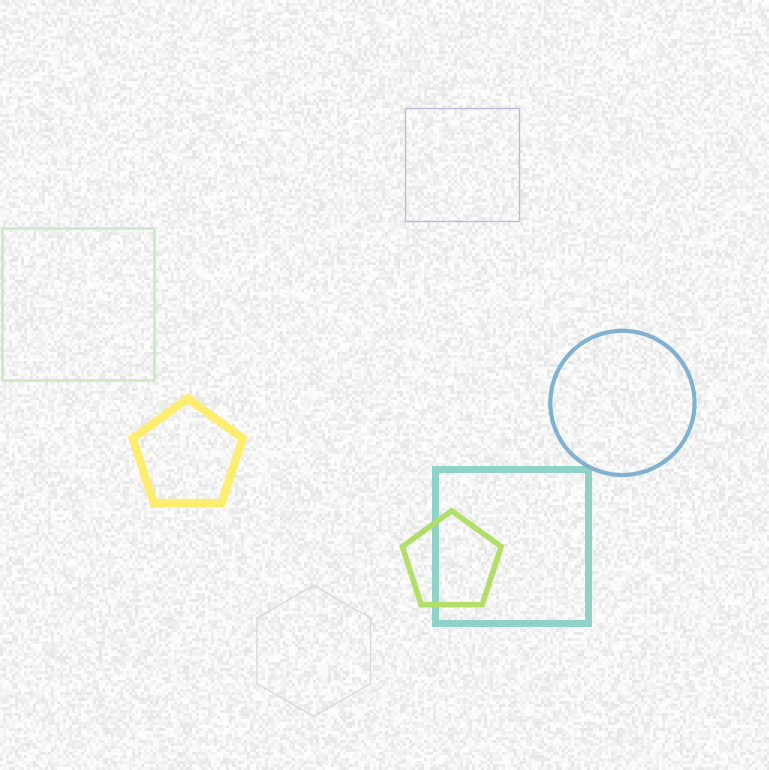[{"shape": "square", "thickness": 2.5, "radius": 0.5, "center": [0.664, 0.291]}, {"shape": "square", "thickness": 0.5, "radius": 0.37, "center": [0.6, 0.787]}, {"shape": "circle", "thickness": 1.5, "radius": 0.47, "center": [0.808, 0.477]}, {"shape": "pentagon", "thickness": 2, "radius": 0.34, "center": [0.587, 0.269]}, {"shape": "hexagon", "thickness": 0.5, "radius": 0.43, "center": [0.407, 0.155]}, {"shape": "square", "thickness": 1, "radius": 0.49, "center": [0.101, 0.606]}, {"shape": "pentagon", "thickness": 3, "radius": 0.38, "center": [0.244, 0.408]}]